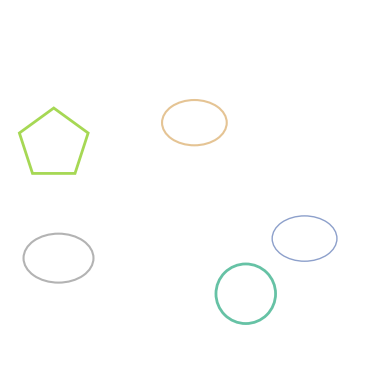[{"shape": "circle", "thickness": 2, "radius": 0.39, "center": [0.638, 0.237]}, {"shape": "oval", "thickness": 1, "radius": 0.42, "center": [0.791, 0.38]}, {"shape": "pentagon", "thickness": 2, "radius": 0.47, "center": [0.14, 0.626]}, {"shape": "oval", "thickness": 1.5, "radius": 0.42, "center": [0.505, 0.681]}, {"shape": "oval", "thickness": 1.5, "radius": 0.45, "center": [0.152, 0.33]}]